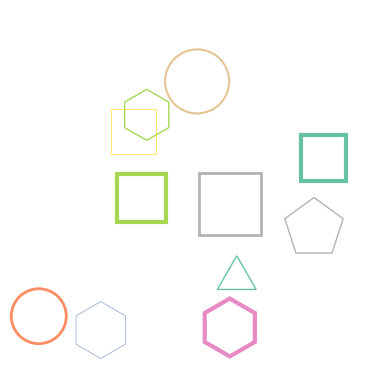[{"shape": "square", "thickness": 3, "radius": 0.3, "center": [0.841, 0.589]}, {"shape": "triangle", "thickness": 1, "radius": 0.29, "center": [0.615, 0.277]}, {"shape": "circle", "thickness": 2, "radius": 0.36, "center": [0.101, 0.179]}, {"shape": "hexagon", "thickness": 0.5, "radius": 0.37, "center": [0.262, 0.143]}, {"shape": "hexagon", "thickness": 3, "radius": 0.38, "center": [0.597, 0.149]}, {"shape": "hexagon", "thickness": 1, "radius": 0.33, "center": [0.381, 0.702]}, {"shape": "square", "thickness": 3, "radius": 0.31, "center": [0.367, 0.486]}, {"shape": "square", "thickness": 0.5, "radius": 0.29, "center": [0.346, 0.659]}, {"shape": "circle", "thickness": 1.5, "radius": 0.42, "center": [0.512, 0.789]}, {"shape": "pentagon", "thickness": 1, "radius": 0.4, "center": [0.815, 0.407]}, {"shape": "square", "thickness": 2, "radius": 0.41, "center": [0.597, 0.47]}]